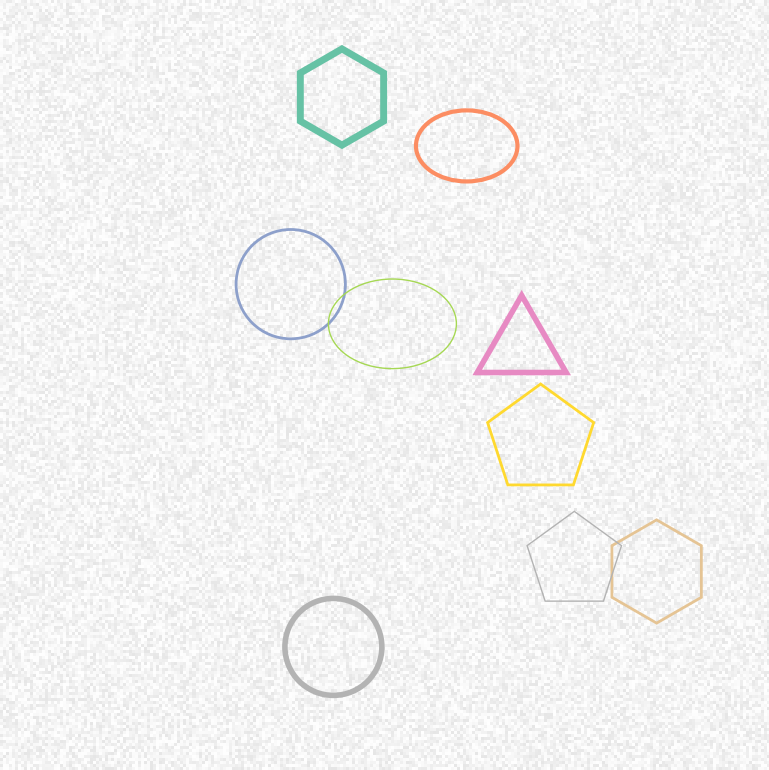[{"shape": "hexagon", "thickness": 2.5, "radius": 0.31, "center": [0.444, 0.874]}, {"shape": "oval", "thickness": 1.5, "radius": 0.33, "center": [0.606, 0.811]}, {"shape": "circle", "thickness": 1, "radius": 0.35, "center": [0.378, 0.631]}, {"shape": "triangle", "thickness": 2, "radius": 0.33, "center": [0.678, 0.55]}, {"shape": "oval", "thickness": 0.5, "radius": 0.42, "center": [0.51, 0.579]}, {"shape": "pentagon", "thickness": 1, "radius": 0.36, "center": [0.702, 0.429]}, {"shape": "hexagon", "thickness": 1, "radius": 0.34, "center": [0.853, 0.258]}, {"shape": "pentagon", "thickness": 0.5, "radius": 0.32, "center": [0.746, 0.271]}, {"shape": "circle", "thickness": 2, "radius": 0.31, "center": [0.433, 0.16]}]